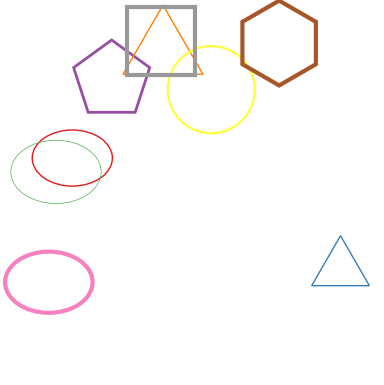[{"shape": "oval", "thickness": 1, "radius": 0.52, "center": [0.188, 0.589]}, {"shape": "triangle", "thickness": 1, "radius": 0.43, "center": [0.884, 0.301]}, {"shape": "oval", "thickness": 0.5, "radius": 0.59, "center": [0.145, 0.554]}, {"shape": "pentagon", "thickness": 2, "radius": 0.52, "center": [0.29, 0.792]}, {"shape": "triangle", "thickness": 1, "radius": 0.6, "center": [0.423, 0.867]}, {"shape": "circle", "thickness": 1.5, "radius": 0.57, "center": [0.549, 0.767]}, {"shape": "hexagon", "thickness": 3, "radius": 0.55, "center": [0.725, 0.888]}, {"shape": "oval", "thickness": 3, "radius": 0.57, "center": [0.127, 0.267]}, {"shape": "square", "thickness": 3, "radius": 0.44, "center": [0.418, 0.893]}]